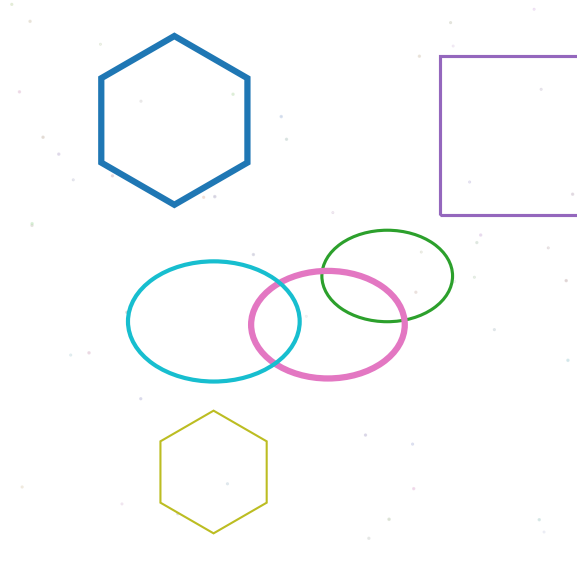[{"shape": "hexagon", "thickness": 3, "radius": 0.73, "center": [0.302, 0.791]}, {"shape": "oval", "thickness": 1.5, "radius": 0.57, "center": [0.671, 0.521]}, {"shape": "square", "thickness": 1.5, "radius": 0.69, "center": [0.898, 0.764]}, {"shape": "oval", "thickness": 3, "radius": 0.67, "center": [0.568, 0.437]}, {"shape": "hexagon", "thickness": 1, "radius": 0.53, "center": [0.37, 0.182]}, {"shape": "oval", "thickness": 2, "radius": 0.74, "center": [0.37, 0.443]}]